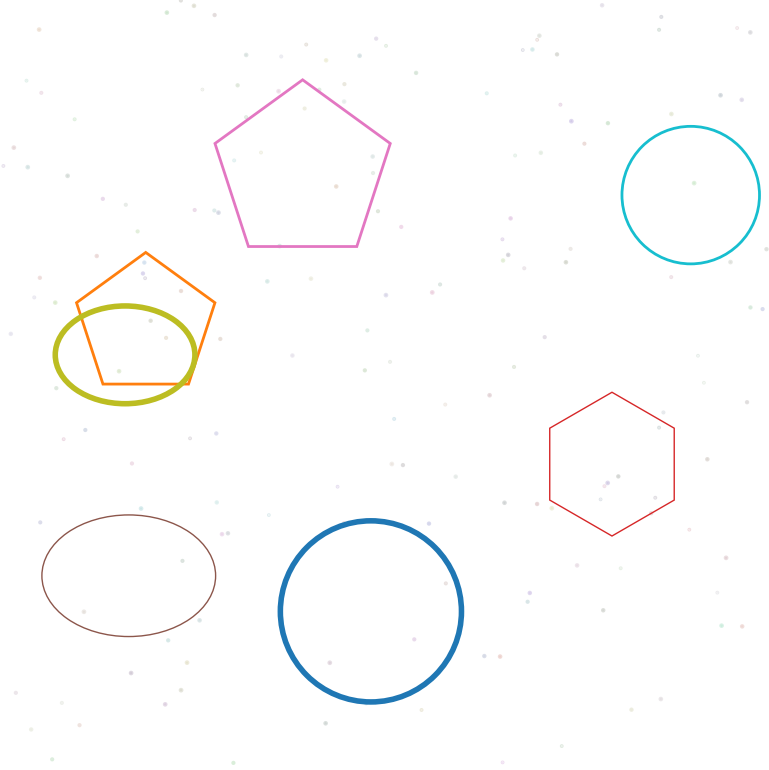[{"shape": "circle", "thickness": 2, "radius": 0.59, "center": [0.482, 0.206]}, {"shape": "pentagon", "thickness": 1, "radius": 0.47, "center": [0.189, 0.578]}, {"shape": "hexagon", "thickness": 0.5, "radius": 0.47, "center": [0.795, 0.397]}, {"shape": "oval", "thickness": 0.5, "radius": 0.56, "center": [0.167, 0.252]}, {"shape": "pentagon", "thickness": 1, "radius": 0.6, "center": [0.393, 0.777]}, {"shape": "oval", "thickness": 2, "radius": 0.45, "center": [0.162, 0.539]}, {"shape": "circle", "thickness": 1, "radius": 0.45, "center": [0.897, 0.747]}]